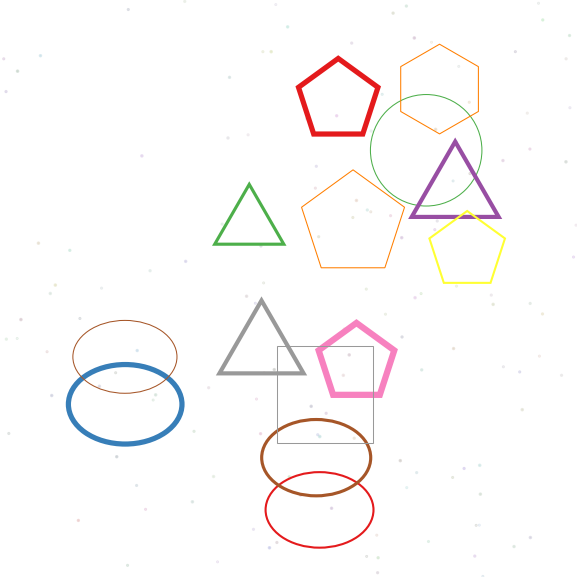[{"shape": "oval", "thickness": 1, "radius": 0.47, "center": [0.553, 0.116]}, {"shape": "pentagon", "thickness": 2.5, "radius": 0.36, "center": [0.586, 0.826]}, {"shape": "oval", "thickness": 2.5, "radius": 0.49, "center": [0.217, 0.299]}, {"shape": "triangle", "thickness": 1.5, "radius": 0.35, "center": [0.432, 0.611]}, {"shape": "circle", "thickness": 0.5, "radius": 0.48, "center": [0.738, 0.739]}, {"shape": "triangle", "thickness": 2, "radius": 0.43, "center": [0.788, 0.667]}, {"shape": "pentagon", "thickness": 0.5, "radius": 0.47, "center": [0.611, 0.611]}, {"shape": "hexagon", "thickness": 0.5, "radius": 0.39, "center": [0.761, 0.845]}, {"shape": "pentagon", "thickness": 1, "radius": 0.34, "center": [0.809, 0.565]}, {"shape": "oval", "thickness": 1.5, "radius": 0.47, "center": [0.548, 0.207]}, {"shape": "oval", "thickness": 0.5, "radius": 0.45, "center": [0.216, 0.381]}, {"shape": "pentagon", "thickness": 3, "radius": 0.34, "center": [0.617, 0.371]}, {"shape": "triangle", "thickness": 2, "radius": 0.42, "center": [0.453, 0.395]}, {"shape": "square", "thickness": 0.5, "radius": 0.42, "center": [0.563, 0.316]}]